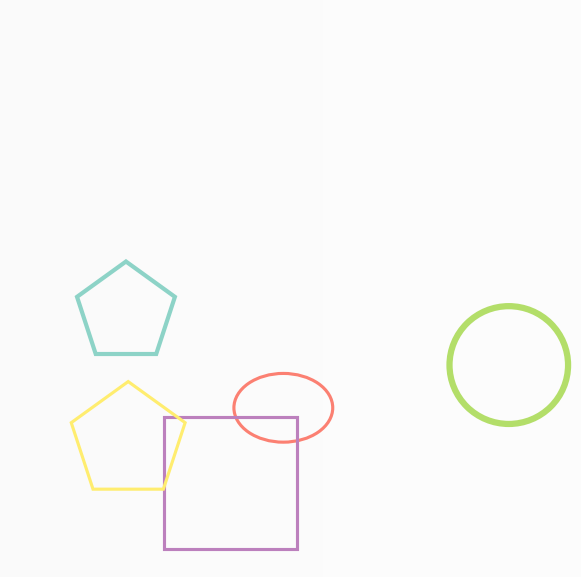[{"shape": "pentagon", "thickness": 2, "radius": 0.44, "center": [0.217, 0.458]}, {"shape": "oval", "thickness": 1.5, "radius": 0.43, "center": [0.487, 0.293]}, {"shape": "circle", "thickness": 3, "radius": 0.51, "center": [0.875, 0.367]}, {"shape": "square", "thickness": 1.5, "radius": 0.57, "center": [0.397, 0.163]}, {"shape": "pentagon", "thickness": 1.5, "radius": 0.51, "center": [0.221, 0.235]}]